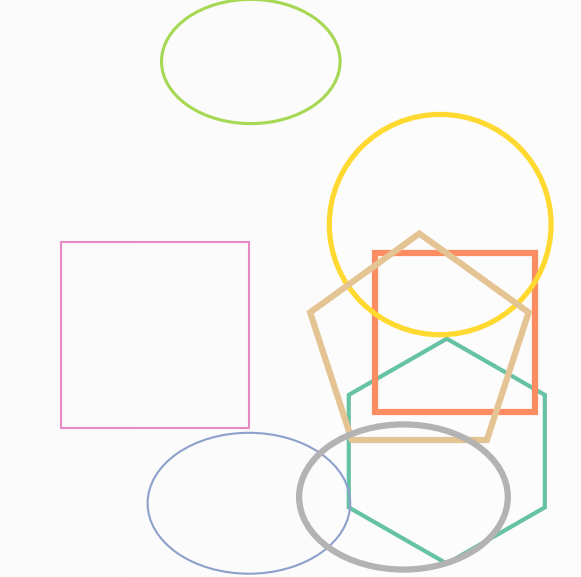[{"shape": "hexagon", "thickness": 2, "radius": 0.97, "center": [0.769, 0.218]}, {"shape": "square", "thickness": 3, "radius": 0.69, "center": [0.783, 0.423]}, {"shape": "oval", "thickness": 1, "radius": 0.87, "center": [0.428, 0.128]}, {"shape": "square", "thickness": 1, "radius": 0.81, "center": [0.266, 0.419]}, {"shape": "oval", "thickness": 1.5, "radius": 0.77, "center": [0.431, 0.893]}, {"shape": "circle", "thickness": 2.5, "radius": 0.95, "center": [0.757, 0.61]}, {"shape": "pentagon", "thickness": 3, "radius": 0.99, "center": [0.721, 0.397]}, {"shape": "oval", "thickness": 3, "radius": 0.9, "center": [0.694, 0.139]}]